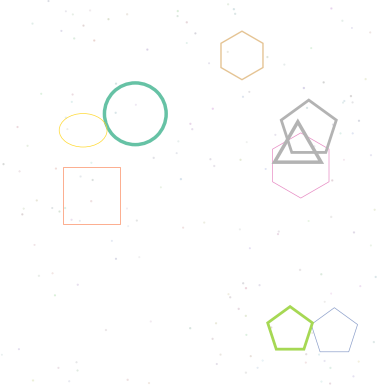[{"shape": "circle", "thickness": 2.5, "radius": 0.4, "center": [0.351, 0.704]}, {"shape": "square", "thickness": 0.5, "radius": 0.37, "center": [0.237, 0.492]}, {"shape": "pentagon", "thickness": 0.5, "radius": 0.32, "center": [0.869, 0.137]}, {"shape": "hexagon", "thickness": 0.5, "radius": 0.42, "center": [0.781, 0.57]}, {"shape": "pentagon", "thickness": 2, "radius": 0.31, "center": [0.753, 0.142]}, {"shape": "oval", "thickness": 0.5, "radius": 0.31, "center": [0.216, 0.662]}, {"shape": "hexagon", "thickness": 1, "radius": 0.31, "center": [0.629, 0.856]}, {"shape": "triangle", "thickness": 2.5, "radius": 0.35, "center": [0.774, 0.614]}, {"shape": "pentagon", "thickness": 2, "radius": 0.38, "center": [0.802, 0.665]}]